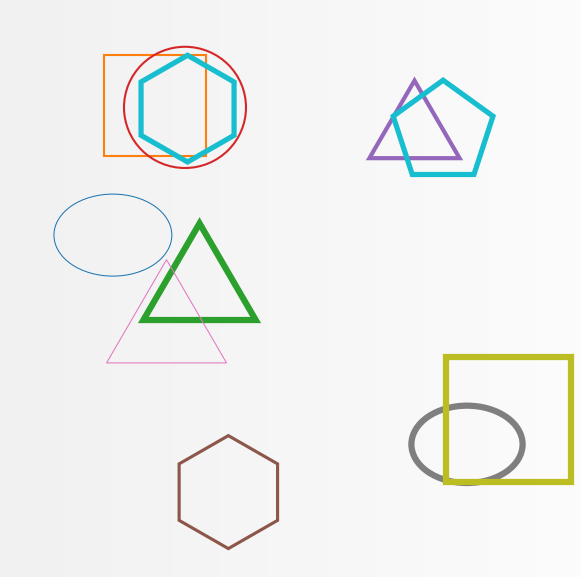[{"shape": "oval", "thickness": 0.5, "radius": 0.51, "center": [0.194, 0.592]}, {"shape": "square", "thickness": 1, "radius": 0.44, "center": [0.267, 0.816]}, {"shape": "triangle", "thickness": 3, "radius": 0.56, "center": [0.343, 0.501]}, {"shape": "circle", "thickness": 1, "radius": 0.52, "center": [0.318, 0.813]}, {"shape": "triangle", "thickness": 2, "radius": 0.45, "center": [0.713, 0.77]}, {"shape": "hexagon", "thickness": 1.5, "radius": 0.49, "center": [0.393, 0.147]}, {"shape": "triangle", "thickness": 0.5, "radius": 0.6, "center": [0.287, 0.43]}, {"shape": "oval", "thickness": 3, "radius": 0.48, "center": [0.803, 0.23]}, {"shape": "square", "thickness": 3, "radius": 0.54, "center": [0.875, 0.272]}, {"shape": "hexagon", "thickness": 2.5, "radius": 0.46, "center": [0.323, 0.811]}, {"shape": "pentagon", "thickness": 2.5, "radius": 0.45, "center": [0.762, 0.77]}]